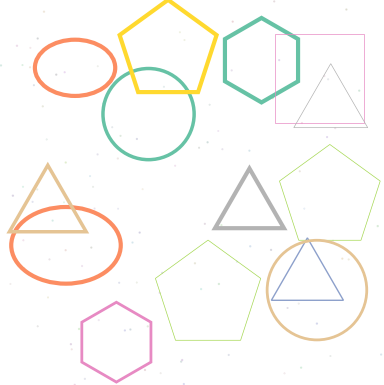[{"shape": "hexagon", "thickness": 3, "radius": 0.55, "center": [0.679, 0.844]}, {"shape": "circle", "thickness": 2.5, "radius": 0.59, "center": [0.386, 0.704]}, {"shape": "oval", "thickness": 3, "radius": 0.71, "center": [0.171, 0.363]}, {"shape": "oval", "thickness": 3, "radius": 0.52, "center": [0.195, 0.824]}, {"shape": "triangle", "thickness": 1, "radius": 0.54, "center": [0.798, 0.274]}, {"shape": "square", "thickness": 0.5, "radius": 0.58, "center": [0.83, 0.796]}, {"shape": "hexagon", "thickness": 2, "radius": 0.52, "center": [0.302, 0.111]}, {"shape": "pentagon", "thickness": 0.5, "radius": 0.72, "center": [0.54, 0.232]}, {"shape": "pentagon", "thickness": 0.5, "radius": 0.69, "center": [0.857, 0.487]}, {"shape": "pentagon", "thickness": 3, "radius": 0.66, "center": [0.437, 0.868]}, {"shape": "circle", "thickness": 2, "radius": 0.65, "center": [0.823, 0.247]}, {"shape": "triangle", "thickness": 2.5, "radius": 0.58, "center": [0.124, 0.456]}, {"shape": "triangle", "thickness": 3, "radius": 0.52, "center": [0.648, 0.459]}, {"shape": "triangle", "thickness": 0.5, "radius": 0.55, "center": [0.859, 0.724]}]